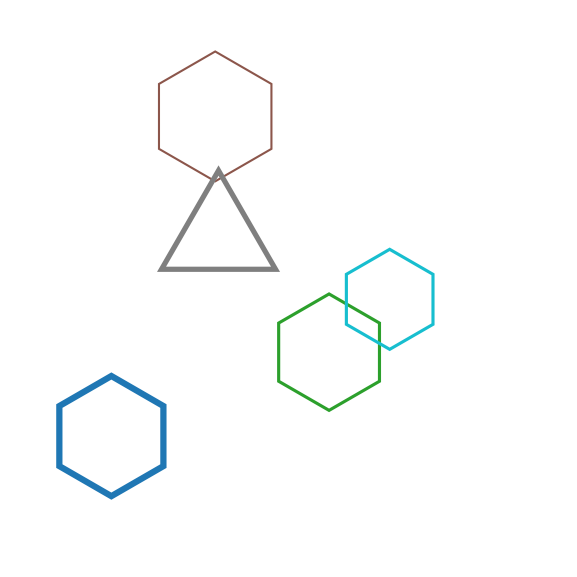[{"shape": "hexagon", "thickness": 3, "radius": 0.52, "center": [0.193, 0.244]}, {"shape": "hexagon", "thickness": 1.5, "radius": 0.5, "center": [0.57, 0.389]}, {"shape": "hexagon", "thickness": 1, "radius": 0.56, "center": [0.373, 0.798]}, {"shape": "triangle", "thickness": 2.5, "radius": 0.57, "center": [0.378, 0.59]}, {"shape": "hexagon", "thickness": 1.5, "radius": 0.43, "center": [0.675, 0.481]}]